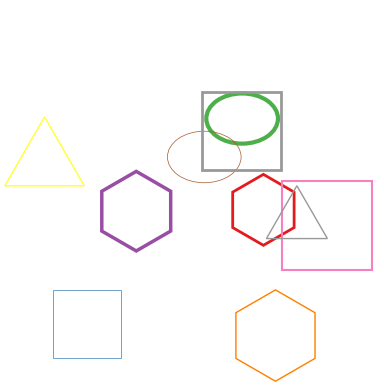[{"shape": "hexagon", "thickness": 2, "radius": 0.46, "center": [0.684, 0.455]}, {"shape": "square", "thickness": 0.5, "radius": 0.45, "center": [0.226, 0.158]}, {"shape": "oval", "thickness": 3, "radius": 0.47, "center": [0.629, 0.692]}, {"shape": "hexagon", "thickness": 2.5, "radius": 0.52, "center": [0.354, 0.452]}, {"shape": "hexagon", "thickness": 1, "radius": 0.59, "center": [0.715, 0.128]}, {"shape": "triangle", "thickness": 1, "radius": 0.6, "center": [0.116, 0.577]}, {"shape": "oval", "thickness": 0.5, "radius": 0.48, "center": [0.531, 0.592]}, {"shape": "square", "thickness": 1.5, "radius": 0.58, "center": [0.85, 0.415]}, {"shape": "triangle", "thickness": 1, "radius": 0.46, "center": [0.771, 0.426]}, {"shape": "square", "thickness": 2, "radius": 0.51, "center": [0.627, 0.66]}]